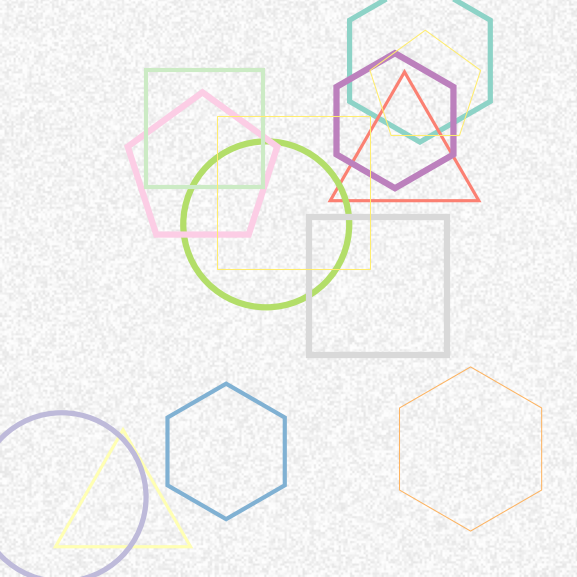[{"shape": "hexagon", "thickness": 2.5, "radius": 0.7, "center": [0.727, 0.894]}, {"shape": "triangle", "thickness": 1.5, "radius": 0.68, "center": [0.213, 0.12]}, {"shape": "circle", "thickness": 2.5, "radius": 0.73, "center": [0.107, 0.138]}, {"shape": "triangle", "thickness": 1.5, "radius": 0.74, "center": [0.7, 0.726]}, {"shape": "hexagon", "thickness": 2, "radius": 0.59, "center": [0.392, 0.217]}, {"shape": "hexagon", "thickness": 0.5, "radius": 0.71, "center": [0.815, 0.222]}, {"shape": "circle", "thickness": 3, "radius": 0.72, "center": [0.461, 0.611]}, {"shape": "pentagon", "thickness": 3, "radius": 0.68, "center": [0.351, 0.703]}, {"shape": "square", "thickness": 3, "radius": 0.6, "center": [0.655, 0.504]}, {"shape": "hexagon", "thickness": 3, "radius": 0.58, "center": [0.684, 0.79]}, {"shape": "square", "thickness": 2, "radius": 0.51, "center": [0.354, 0.777]}, {"shape": "pentagon", "thickness": 0.5, "radius": 0.5, "center": [0.736, 0.846]}, {"shape": "square", "thickness": 0.5, "radius": 0.66, "center": [0.508, 0.666]}]